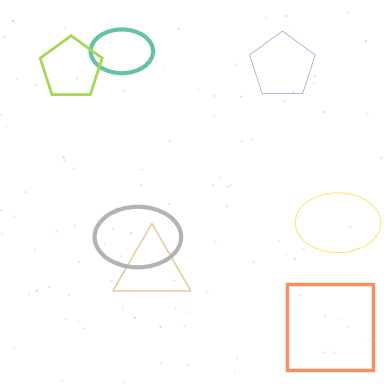[{"shape": "oval", "thickness": 3, "radius": 0.41, "center": [0.317, 0.867]}, {"shape": "square", "thickness": 2.5, "radius": 0.55, "center": [0.857, 0.151]}, {"shape": "pentagon", "thickness": 0.5, "radius": 0.45, "center": [0.733, 0.83]}, {"shape": "pentagon", "thickness": 2, "radius": 0.42, "center": [0.185, 0.823]}, {"shape": "oval", "thickness": 0.5, "radius": 0.56, "center": [0.878, 0.421]}, {"shape": "triangle", "thickness": 1, "radius": 0.59, "center": [0.394, 0.303]}, {"shape": "oval", "thickness": 3, "radius": 0.56, "center": [0.358, 0.384]}]